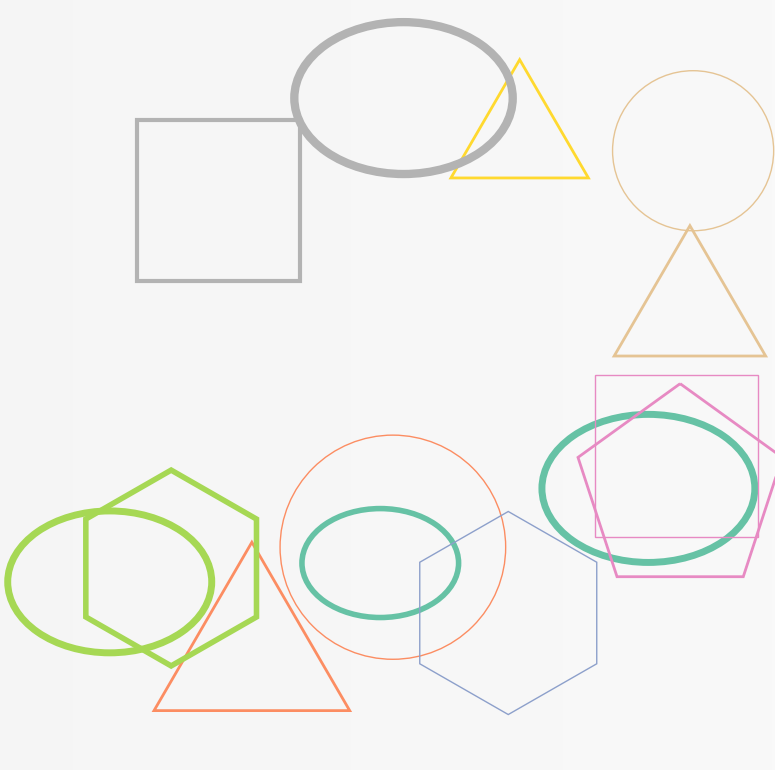[{"shape": "oval", "thickness": 2, "radius": 0.51, "center": [0.491, 0.269]}, {"shape": "oval", "thickness": 2.5, "radius": 0.69, "center": [0.837, 0.366]}, {"shape": "circle", "thickness": 0.5, "radius": 0.73, "center": [0.507, 0.289]}, {"shape": "triangle", "thickness": 1, "radius": 0.73, "center": [0.325, 0.15]}, {"shape": "hexagon", "thickness": 0.5, "radius": 0.66, "center": [0.656, 0.204]}, {"shape": "square", "thickness": 0.5, "radius": 0.53, "center": [0.873, 0.408]}, {"shape": "pentagon", "thickness": 1, "radius": 0.69, "center": [0.878, 0.363]}, {"shape": "hexagon", "thickness": 2, "radius": 0.64, "center": [0.221, 0.262]}, {"shape": "oval", "thickness": 2.5, "radius": 0.66, "center": [0.142, 0.244]}, {"shape": "triangle", "thickness": 1, "radius": 0.51, "center": [0.671, 0.82]}, {"shape": "triangle", "thickness": 1, "radius": 0.56, "center": [0.89, 0.594]}, {"shape": "circle", "thickness": 0.5, "radius": 0.52, "center": [0.894, 0.804]}, {"shape": "square", "thickness": 1.5, "radius": 0.52, "center": [0.282, 0.739]}, {"shape": "oval", "thickness": 3, "radius": 0.7, "center": [0.521, 0.873]}]